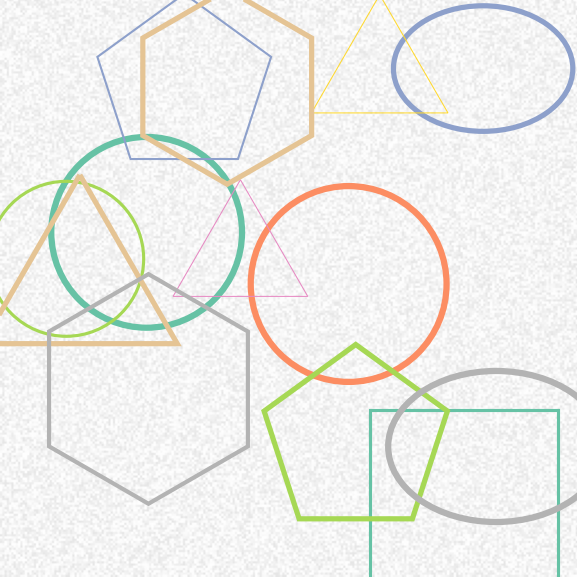[{"shape": "square", "thickness": 1.5, "radius": 0.82, "center": [0.803, 0.126]}, {"shape": "circle", "thickness": 3, "radius": 0.83, "center": [0.254, 0.597]}, {"shape": "circle", "thickness": 3, "radius": 0.85, "center": [0.604, 0.507]}, {"shape": "pentagon", "thickness": 1, "radius": 0.79, "center": [0.319, 0.852]}, {"shape": "oval", "thickness": 2.5, "radius": 0.78, "center": [0.837, 0.88]}, {"shape": "triangle", "thickness": 0.5, "radius": 0.67, "center": [0.416, 0.553]}, {"shape": "pentagon", "thickness": 2.5, "radius": 0.83, "center": [0.616, 0.236]}, {"shape": "circle", "thickness": 1.5, "radius": 0.67, "center": [0.115, 0.551]}, {"shape": "triangle", "thickness": 0.5, "radius": 0.68, "center": [0.657, 0.872]}, {"shape": "triangle", "thickness": 2.5, "radius": 0.97, "center": [0.138, 0.501]}, {"shape": "hexagon", "thickness": 2.5, "radius": 0.84, "center": [0.393, 0.849]}, {"shape": "oval", "thickness": 3, "radius": 0.93, "center": [0.859, 0.226]}, {"shape": "hexagon", "thickness": 2, "radius": 0.99, "center": [0.257, 0.326]}]